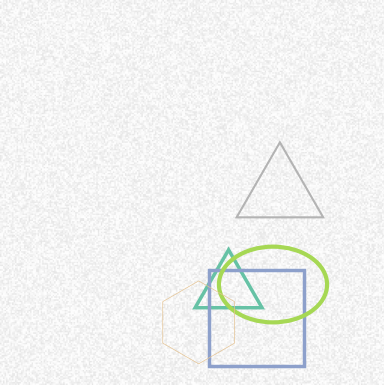[{"shape": "triangle", "thickness": 2.5, "radius": 0.5, "center": [0.594, 0.251]}, {"shape": "square", "thickness": 2.5, "radius": 0.62, "center": [0.666, 0.174]}, {"shape": "oval", "thickness": 3, "radius": 0.7, "center": [0.709, 0.261]}, {"shape": "hexagon", "thickness": 0.5, "radius": 0.54, "center": [0.516, 0.163]}, {"shape": "triangle", "thickness": 1.5, "radius": 0.65, "center": [0.727, 0.5]}]